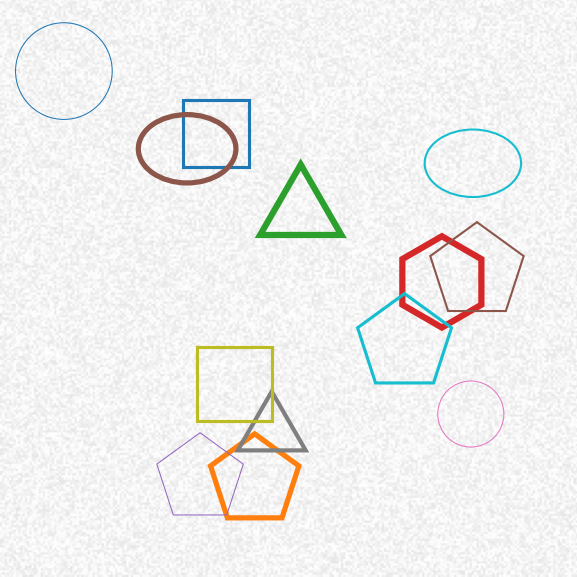[{"shape": "square", "thickness": 1.5, "radius": 0.29, "center": [0.374, 0.768]}, {"shape": "circle", "thickness": 0.5, "radius": 0.42, "center": [0.111, 0.876]}, {"shape": "pentagon", "thickness": 2.5, "radius": 0.4, "center": [0.441, 0.167]}, {"shape": "triangle", "thickness": 3, "radius": 0.41, "center": [0.521, 0.633]}, {"shape": "hexagon", "thickness": 3, "radius": 0.4, "center": [0.765, 0.511]}, {"shape": "pentagon", "thickness": 0.5, "radius": 0.39, "center": [0.346, 0.171]}, {"shape": "oval", "thickness": 2.5, "radius": 0.42, "center": [0.324, 0.742]}, {"shape": "pentagon", "thickness": 1, "radius": 0.43, "center": [0.826, 0.529]}, {"shape": "circle", "thickness": 0.5, "radius": 0.29, "center": [0.815, 0.282]}, {"shape": "triangle", "thickness": 2, "radius": 0.34, "center": [0.471, 0.253]}, {"shape": "square", "thickness": 1.5, "radius": 0.32, "center": [0.407, 0.334]}, {"shape": "oval", "thickness": 1, "radius": 0.42, "center": [0.819, 0.716]}, {"shape": "pentagon", "thickness": 1.5, "radius": 0.43, "center": [0.701, 0.405]}]